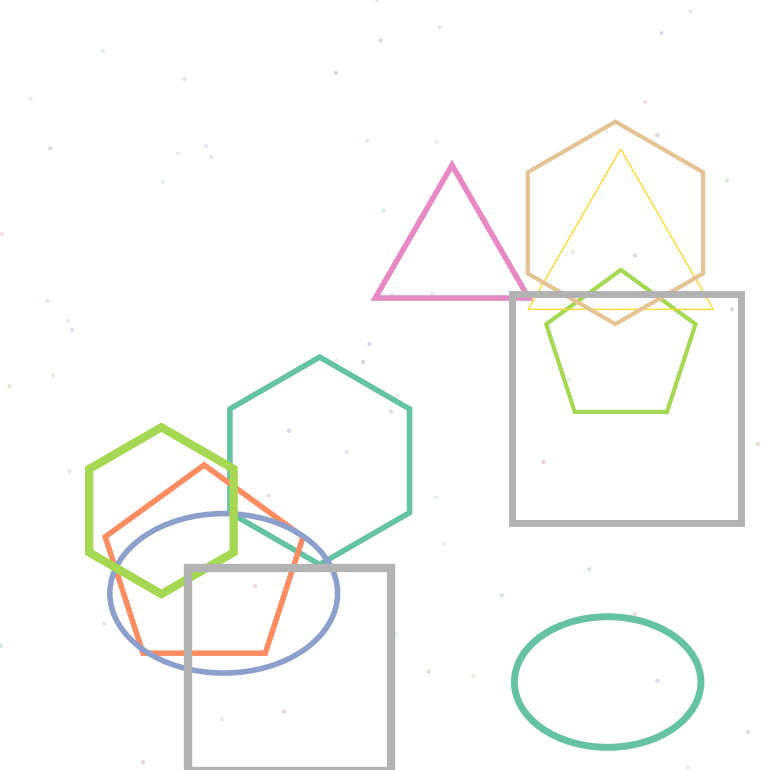[{"shape": "hexagon", "thickness": 2, "radius": 0.67, "center": [0.415, 0.402]}, {"shape": "oval", "thickness": 2.5, "radius": 0.61, "center": [0.789, 0.114]}, {"shape": "pentagon", "thickness": 2, "radius": 0.68, "center": [0.265, 0.261]}, {"shape": "oval", "thickness": 2, "radius": 0.74, "center": [0.291, 0.229]}, {"shape": "triangle", "thickness": 2, "radius": 0.58, "center": [0.587, 0.67]}, {"shape": "hexagon", "thickness": 3, "radius": 0.54, "center": [0.21, 0.337]}, {"shape": "pentagon", "thickness": 1.5, "radius": 0.51, "center": [0.806, 0.548]}, {"shape": "triangle", "thickness": 0.5, "radius": 0.69, "center": [0.806, 0.668]}, {"shape": "hexagon", "thickness": 1.5, "radius": 0.66, "center": [0.799, 0.711]}, {"shape": "square", "thickness": 3, "radius": 0.66, "center": [0.376, 0.131]}, {"shape": "square", "thickness": 2.5, "radius": 0.74, "center": [0.814, 0.469]}]